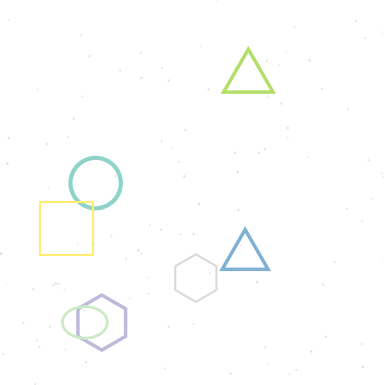[{"shape": "circle", "thickness": 3, "radius": 0.33, "center": [0.248, 0.524]}, {"shape": "hexagon", "thickness": 2.5, "radius": 0.36, "center": [0.264, 0.162]}, {"shape": "triangle", "thickness": 2.5, "radius": 0.34, "center": [0.637, 0.335]}, {"shape": "triangle", "thickness": 2.5, "radius": 0.37, "center": [0.645, 0.798]}, {"shape": "hexagon", "thickness": 1.5, "radius": 0.31, "center": [0.509, 0.278]}, {"shape": "oval", "thickness": 2, "radius": 0.29, "center": [0.221, 0.163]}, {"shape": "square", "thickness": 1.5, "radius": 0.34, "center": [0.172, 0.407]}]